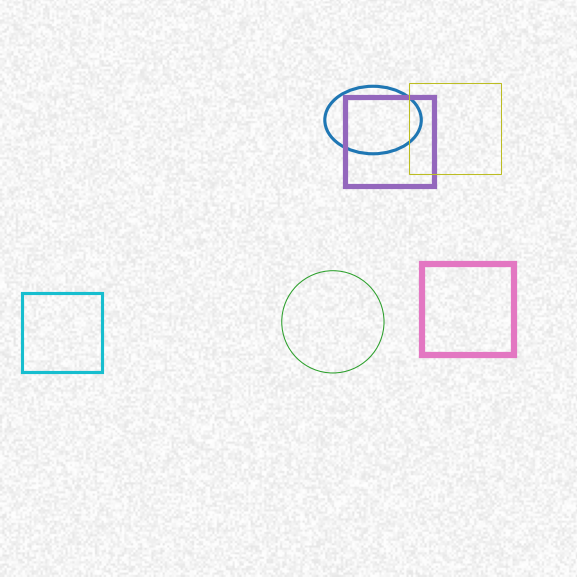[{"shape": "oval", "thickness": 1.5, "radius": 0.42, "center": [0.646, 0.791]}, {"shape": "circle", "thickness": 0.5, "radius": 0.44, "center": [0.576, 0.442]}, {"shape": "square", "thickness": 2.5, "radius": 0.38, "center": [0.674, 0.754]}, {"shape": "square", "thickness": 3, "radius": 0.4, "center": [0.81, 0.463]}, {"shape": "square", "thickness": 0.5, "radius": 0.4, "center": [0.788, 0.777]}, {"shape": "square", "thickness": 1.5, "radius": 0.34, "center": [0.107, 0.423]}]